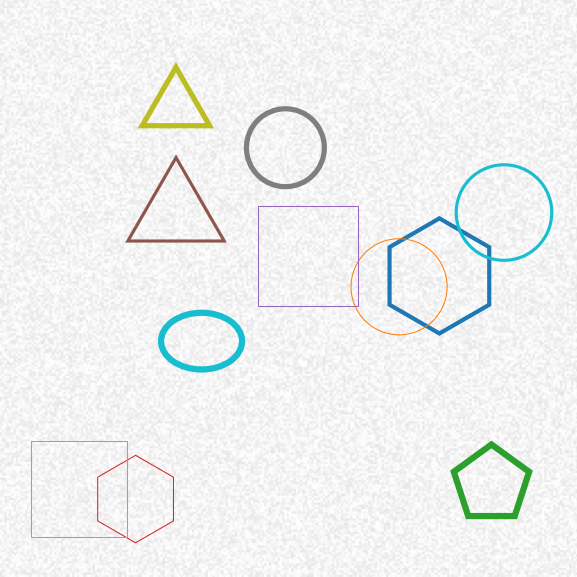[{"shape": "hexagon", "thickness": 2, "radius": 0.5, "center": [0.761, 0.521]}, {"shape": "circle", "thickness": 0.5, "radius": 0.42, "center": [0.691, 0.503]}, {"shape": "pentagon", "thickness": 3, "radius": 0.34, "center": [0.851, 0.161]}, {"shape": "hexagon", "thickness": 0.5, "radius": 0.38, "center": [0.235, 0.135]}, {"shape": "square", "thickness": 0.5, "radius": 0.43, "center": [0.533, 0.556]}, {"shape": "triangle", "thickness": 1.5, "radius": 0.48, "center": [0.305, 0.63]}, {"shape": "square", "thickness": 0.5, "radius": 0.42, "center": [0.137, 0.152]}, {"shape": "circle", "thickness": 2.5, "radius": 0.34, "center": [0.494, 0.743]}, {"shape": "triangle", "thickness": 2.5, "radius": 0.34, "center": [0.305, 0.815]}, {"shape": "oval", "thickness": 3, "radius": 0.35, "center": [0.349, 0.408]}, {"shape": "circle", "thickness": 1.5, "radius": 0.41, "center": [0.873, 0.631]}]